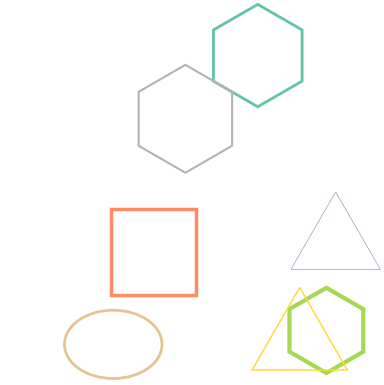[{"shape": "hexagon", "thickness": 2, "radius": 0.66, "center": [0.67, 0.856]}, {"shape": "square", "thickness": 2.5, "radius": 0.55, "center": [0.399, 0.346]}, {"shape": "triangle", "thickness": 0.5, "radius": 0.67, "center": [0.872, 0.367]}, {"shape": "hexagon", "thickness": 3, "radius": 0.55, "center": [0.848, 0.142]}, {"shape": "triangle", "thickness": 1, "radius": 0.71, "center": [0.778, 0.11]}, {"shape": "oval", "thickness": 2, "radius": 0.63, "center": [0.294, 0.106]}, {"shape": "hexagon", "thickness": 1.5, "radius": 0.7, "center": [0.482, 0.691]}]